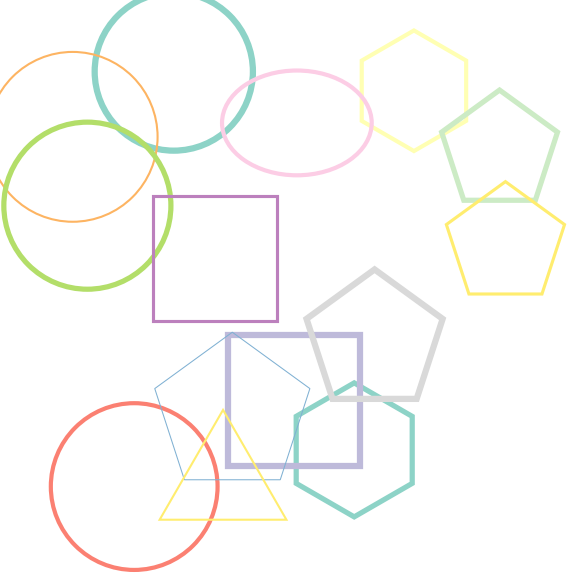[{"shape": "circle", "thickness": 3, "radius": 0.69, "center": [0.301, 0.875]}, {"shape": "hexagon", "thickness": 2.5, "radius": 0.58, "center": [0.613, 0.22]}, {"shape": "hexagon", "thickness": 2, "radius": 0.52, "center": [0.717, 0.842]}, {"shape": "square", "thickness": 3, "radius": 0.57, "center": [0.509, 0.306]}, {"shape": "circle", "thickness": 2, "radius": 0.72, "center": [0.232, 0.157]}, {"shape": "pentagon", "thickness": 0.5, "radius": 0.71, "center": [0.402, 0.283]}, {"shape": "circle", "thickness": 1, "radius": 0.74, "center": [0.126, 0.762]}, {"shape": "circle", "thickness": 2.5, "radius": 0.72, "center": [0.151, 0.643]}, {"shape": "oval", "thickness": 2, "radius": 0.65, "center": [0.514, 0.786]}, {"shape": "pentagon", "thickness": 3, "radius": 0.62, "center": [0.649, 0.409]}, {"shape": "square", "thickness": 1.5, "radius": 0.54, "center": [0.372, 0.551]}, {"shape": "pentagon", "thickness": 2.5, "radius": 0.53, "center": [0.865, 0.738]}, {"shape": "pentagon", "thickness": 1.5, "radius": 0.54, "center": [0.875, 0.577]}, {"shape": "triangle", "thickness": 1, "radius": 0.63, "center": [0.386, 0.163]}]